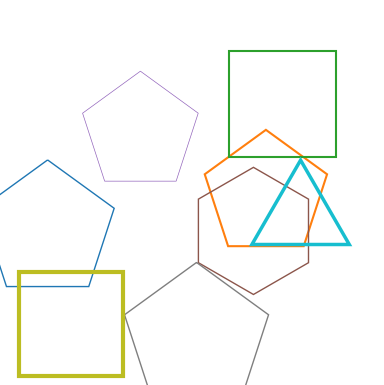[{"shape": "pentagon", "thickness": 1, "radius": 0.91, "center": [0.124, 0.403]}, {"shape": "pentagon", "thickness": 1.5, "radius": 0.84, "center": [0.691, 0.496]}, {"shape": "square", "thickness": 1.5, "radius": 0.69, "center": [0.733, 0.73]}, {"shape": "pentagon", "thickness": 0.5, "radius": 0.79, "center": [0.365, 0.657]}, {"shape": "hexagon", "thickness": 1, "radius": 0.83, "center": [0.658, 0.4]}, {"shape": "pentagon", "thickness": 1, "radius": 0.98, "center": [0.51, 0.122]}, {"shape": "square", "thickness": 3, "radius": 0.68, "center": [0.185, 0.158]}, {"shape": "triangle", "thickness": 2.5, "radius": 0.73, "center": [0.781, 0.438]}]